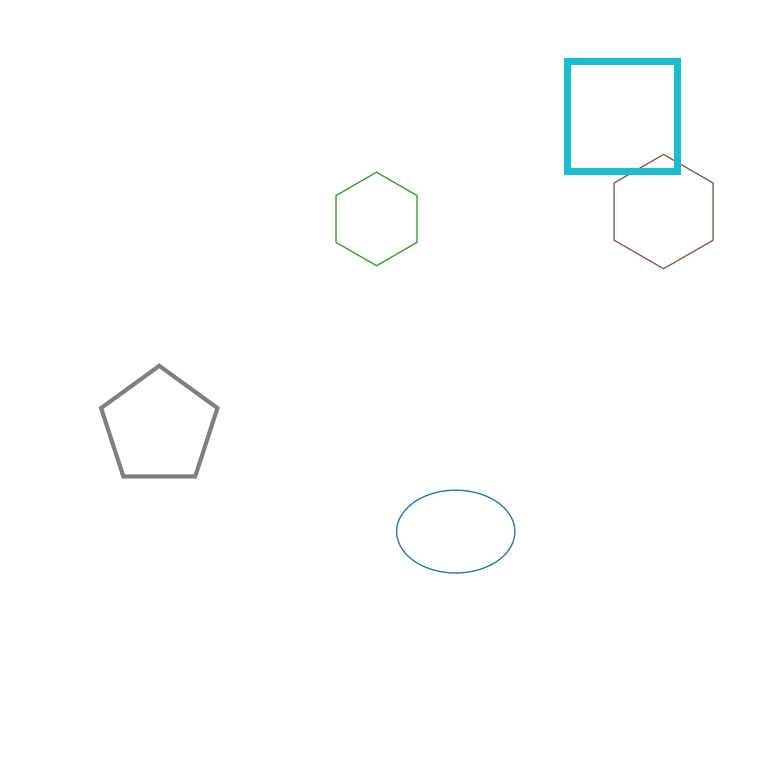[{"shape": "oval", "thickness": 0.5, "radius": 0.38, "center": [0.592, 0.31]}, {"shape": "hexagon", "thickness": 0.5, "radius": 0.3, "center": [0.489, 0.716]}, {"shape": "hexagon", "thickness": 0.5, "radius": 0.37, "center": [0.862, 0.725]}, {"shape": "pentagon", "thickness": 1.5, "radius": 0.4, "center": [0.207, 0.446]}, {"shape": "square", "thickness": 2.5, "radius": 0.36, "center": [0.808, 0.849]}]